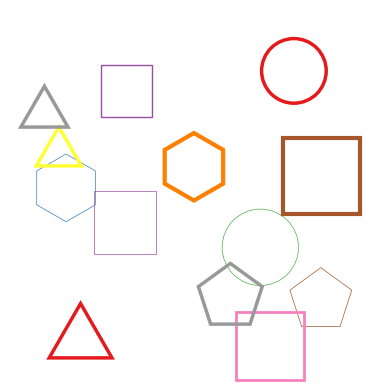[{"shape": "circle", "thickness": 2.5, "radius": 0.42, "center": [0.763, 0.816]}, {"shape": "triangle", "thickness": 2.5, "radius": 0.47, "center": [0.209, 0.117]}, {"shape": "hexagon", "thickness": 0.5, "radius": 0.44, "center": [0.172, 0.512]}, {"shape": "circle", "thickness": 0.5, "radius": 0.5, "center": [0.676, 0.358]}, {"shape": "square", "thickness": 0.5, "radius": 0.4, "center": [0.324, 0.422]}, {"shape": "square", "thickness": 1, "radius": 0.34, "center": [0.329, 0.763]}, {"shape": "hexagon", "thickness": 3, "radius": 0.44, "center": [0.504, 0.567]}, {"shape": "triangle", "thickness": 2.5, "radius": 0.34, "center": [0.153, 0.603]}, {"shape": "pentagon", "thickness": 0.5, "radius": 0.42, "center": [0.833, 0.22]}, {"shape": "square", "thickness": 3, "radius": 0.5, "center": [0.836, 0.543]}, {"shape": "square", "thickness": 2, "radius": 0.44, "center": [0.702, 0.102]}, {"shape": "triangle", "thickness": 2.5, "radius": 0.35, "center": [0.115, 0.705]}, {"shape": "pentagon", "thickness": 2.5, "radius": 0.44, "center": [0.598, 0.229]}]